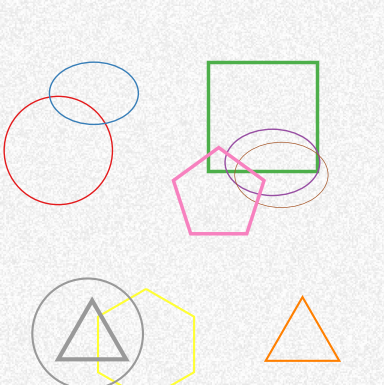[{"shape": "circle", "thickness": 1, "radius": 0.7, "center": [0.151, 0.609]}, {"shape": "oval", "thickness": 1, "radius": 0.58, "center": [0.244, 0.758]}, {"shape": "square", "thickness": 2.5, "radius": 0.71, "center": [0.682, 0.698]}, {"shape": "oval", "thickness": 1, "radius": 0.62, "center": [0.708, 0.578]}, {"shape": "triangle", "thickness": 1.5, "radius": 0.55, "center": [0.786, 0.118]}, {"shape": "hexagon", "thickness": 1.5, "radius": 0.72, "center": [0.379, 0.105]}, {"shape": "oval", "thickness": 0.5, "radius": 0.61, "center": [0.731, 0.546]}, {"shape": "pentagon", "thickness": 2.5, "radius": 0.62, "center": [0.568, 0.493]}, {"shape": "triangle", "thickness": 3, "radius": 0.51, "center": [0.239, 0.118]}, {"shape": "circle", "thickness": 1.5, "radius": 0.72, "center": [0.228, 0.133]}]